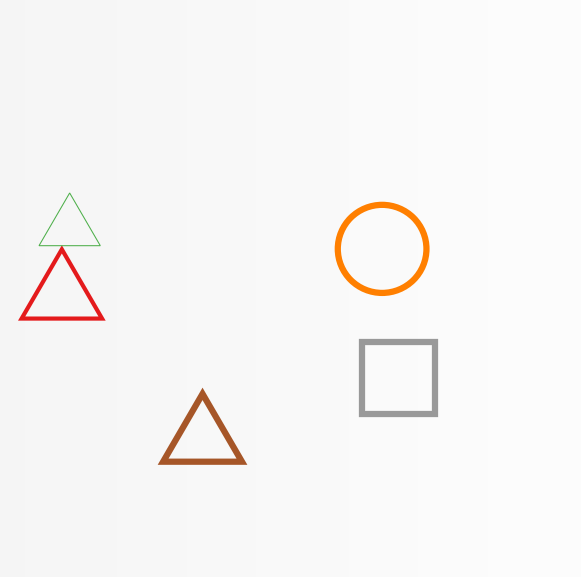[{"shape": "triangle", "thickness": 2, "radius": 0.4, "center": [0.106, 0.487]}, {"shape": "triangle", "thickness": 0.5, "radius": 0.3, "center": [0.12, 0.604]}, {"shape": "circle", "thickness": 3, "radius": 0.38, "center": [0.657, 0.568]}, {"shape": "triangle", "thickness": 3, "radius": 0.39, "center": [0.348, 0.239]}, {"shape": "square", "thickness": 3, "radius": 0.31, "center": [0.685, 0.345]}]